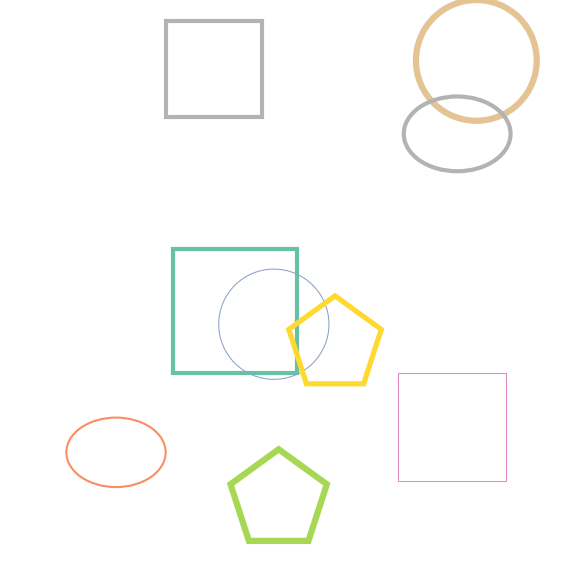[{"shape": "square", "thickness": 2, "radius": 0.54, "center": [0.406, 0.461]}, {"shape": "oval", "thickness": 1, "radius": 0.43, "center": [0.201, 0.216]}, {"shape": "circle", "thickness": 0.5, "radius": 0.48, "center": [0.474, 0.438]}, {"shape": "square", "thickness": 0.5, "radius": 0.47, "center": [0.783, 0.259]}, {"shape": "pentagon", "thickness": 3, "radius": 0.44, "center": [0.483, 0.133]}, {"shape": "pentagon", "thickness": 2.5, "radius": 0.42, "center": [0.58, 0.403]}, {"shape": "circle", "thickness": 3, "radius": 0.52, "center": [0.825, 0.895]}, {"shape": "square", "thickness": 2, "radius": 0.42, "center": [0.371, 0.879]}, {"shape": "oval", "thickness": 2, "radius": 0.46, "center": [0.792, 0.767]}]